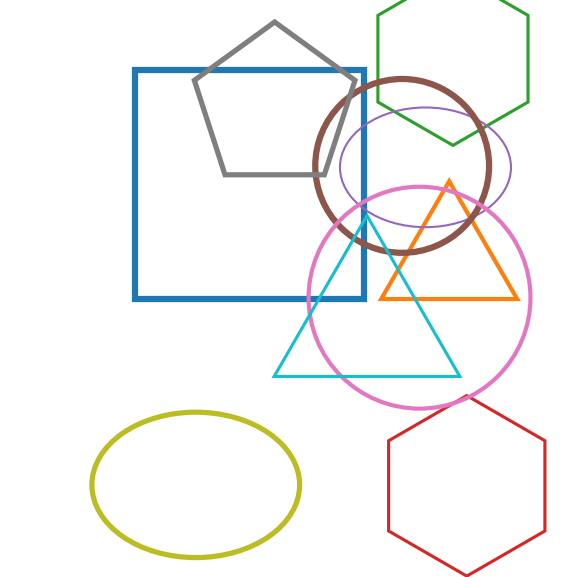[{"shape": "square", "thickness": 3, "radius": 0.99, "center": [0.432, 0.68]}, {"shape": "triangle", "thickness": 2, "radius": 0.68, "center": [0.778, 0.549]}, {"shape": "hexagon", "thickness": 1.5, "radius": 0.75, "center": [0.784, 0.897]}, {"shape": "hexagon", "thickness": 1.5, "radius": 0.78, "center": [0.808, 0.158]}, {"shape": "oval", "thickness": 1, "radius": 0.74, "center": [0.737, 0.709]}, {"shape": "circle", "thickness": 3, "radius": 0.75, "center": [0.696, 0.712]}, {"shape": "circle", "thickness": 2, "radius": 0.96, "center": [0.726, 0.484]}, {"shape": "pentagon", "thickness": 2.5, "radius": 0.73, "center": [0.476, 0.815]}, {"shape": "oval", "thickness": 2.5, "radius": 0.9, "center": [0.339, 0.16]}, {"shape": "triangle", "thickness": 1.5, "radius": 0.93, "center": [0.636, 0.44]}]